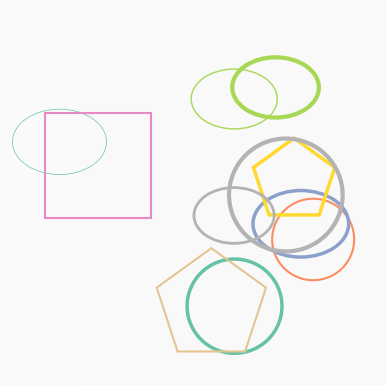[{"shape": "oval", "thickness": 0.5, "radius": 0.61, "center": [0.153, 0.632]}, {"shape": "circle", "thickness": 2.5, "radius": 0.61, "center": [0.605, 0.205]}, {"shape": "circle", "thickness": 1.5, "radius": 0.53, "center": [0.808, 0.378]}, {"shape": "oval", "thickness": 2.5, "radius": 0.62, "center": [0.776, 0.419]}, {"shape": "square", "thickness": 1.5, "radius": 0.68, "center": [0.252, 0.571]}, {"shape": "oval", "thickness": 3, "radius": 0.56, "center": [0.711, 0.773]}, {"shape": "oval", "thickness": 1, "radius": 0.56, "center": [0.604, 0.743]}, {"shape": "pentagon", "thickness": 2.5, "radius": 0.55, "center": [0.759, 0.531]}, {"shape": "pentagon", "thickness": 1.5, "radius": 0.74, "center": [0.545, 0.207]}, {"shape": "oval", "thickness": 2, "radius": 0.52, "center": [0.604, 0.44]}, {"shape": "circle", "thickness": 3, "radius": 0.73, "center": [0.738, 0.494]}]